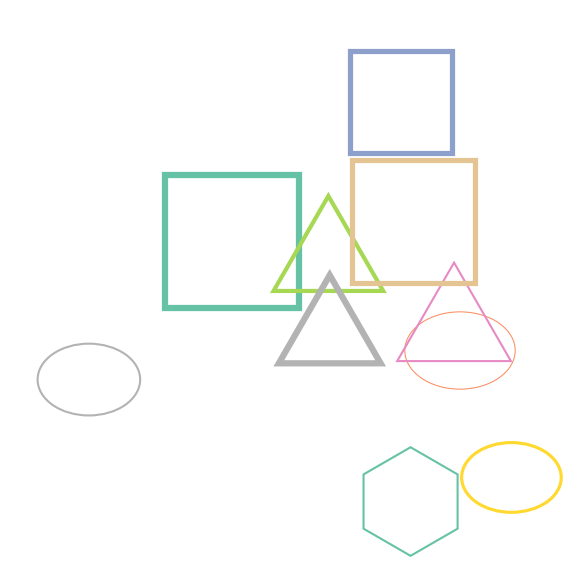[{"shape": "hexagon", "thickness": 1, "radius": 0.47, "center": [0.711, 0.131]}, {"shape": "square", "thickness": 3, "radius": 0.58, "center": [0.402, 0.581]}, {"shape": "oval", "thickness": 0.5, "radius": 0.48, "center": [0.797, 0.392]}, {"shape": "square", "thickness": 2.5, "radius": 0.44, "center": [0.695, 0.822]}, {"shape": "triangle", "thickness": 1, "radius": 0.57, "center": [0.786, 0.431]}, {"shape": "triangle", "thickness": 2, "radius": 0.55, "center": [0.569, 0.55]}, {"shape": "oval", "thickness": 1.5, "radius": 0.43, "center": [0.886, 0.172]}, {"shape": "square", "thickness": 2.5, "radius": 0.53, "center": [0.715, 0.615]}, {"shape": "oval", "thickness": 1, "radius": 0.44, "center": [0.154, 0.342]}, {"shape": "triangle", "thickness": 3, "radius": 0.51, "center": [0.571, 0.421]}]